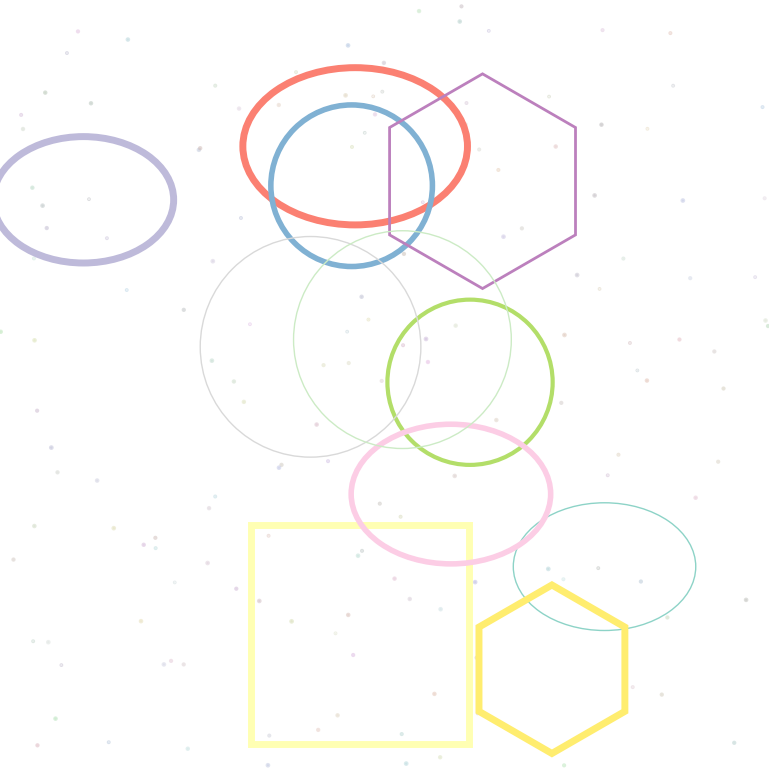[{"shape": "oval", "thickness": 0.5, "radius": 0.59, "center": [0.785, 0.264]}, {"shape": "square", "thickness": 2.5, "radius": 0.71, "center": [0.468, 0.176]}, {"shape": "oval", "thickness": 2.5, "radius": 0.59, "center": [0.108, 0.741]}, {"shape": "oval", "thickness": 2.5, "radius": 0.73, "center": [0.461, 0.81]}, {"shape": "circle", "thickness": 2, "radius": 0.52, "center": [0.457, 0.759]}, {"shape": "circle", "thickness": 1.5, "radius": 0.54, "center": [0.61, 0.504]}, {"shape": "oval", "thickness": 2, "radius": 0.65, "center": [0.586, 0.358]}, {"shape": "circle", "thickness": 0.5, "radius": 0.72, "center": [0.403, 0.55]}, {"shape": "hexagon", "thickness": 1, "radius": 0.7, "center": [0.627, 0.765]}, {"shape": "circle", "thickness": 0.5, "radius": 0.71, "center": [0.523, 0.559]}, {"shape": "hexagon", "thickness": 2.5, "radius": 0.55, "center": [0.717, 0.131]}]